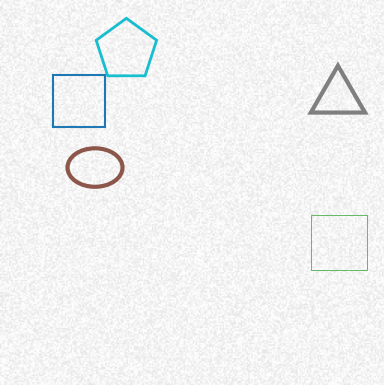[{"shape": "square", "thickness": 1.5, "radius": 0.34, "center": [0.205, 0.738]}, {"shape": "square", "thickness": 0.5, "radius": 0.36, "center": [0.88, 0.37]}, {"shape": "oval", "thickness": 3, "radius": 0.36, "center": [0.247, 0.565]}, {"shape": "triangle", "thickness": 3, "radius": 0.41, "center": [0.878, 0.748]}, {"shape": "pentagon", "thickness": 2, "radius": 0.41, "center": [0.328, 0.87]}]